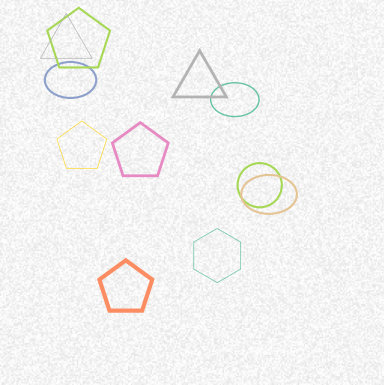[{"shape": "oval", "thickness": 1, "radius": 0.31, "center": [0.61, 0.741]}, {"shape": "hexagon", "thickness": 0.5, "radius": 0.35, "center": [0.564, 0.336]}, {"shape": "pentagon", "thickness": 3, "radius": 0.36, "center": [0.327, 0.252]}, {"shape": "oval", "thickness": 1.5, "radius": 0.33, "center": [0.183, 0.792]}, {"shape": "pentagon", "thickness": 2, "radius": 0.38, "center": [0.364, 0.605]}, {"shape": "pentagon", "thickness": 1.5, "radius": 0.43, "center": [0.204, 0.894]}, {"shape": "circle", "thickness": 1.5, "radius": 0.29, "center": [0.675, 0.519]}, {"shape": "pentagon", "thickness": 0.5, "radius": 0.34, "center": [0.213, 0.618]}, {"shape": "oval", "thickness": 1.5, "radius": 0.36, "center": [0.699, 0.495]}, {"shape": "triangle", "thickness": 0.5, "radius": 0.39, "center": [0.172, 0.888]}, {"shape": "triangle", "thickness": 2, "radius": 0.4, "center": [0.519, 0.788]}]